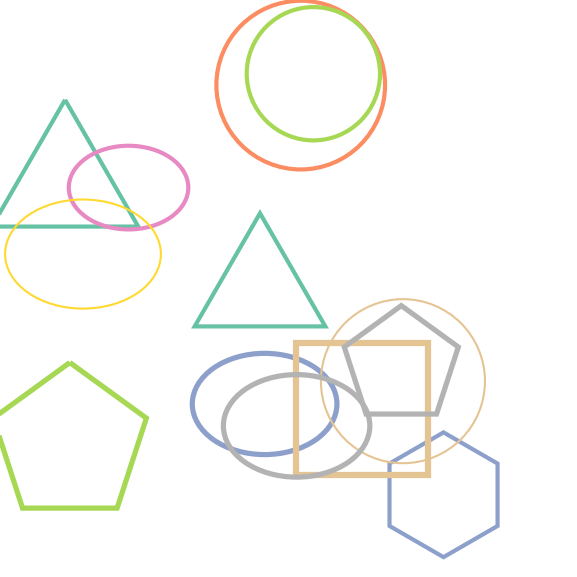[{"shape": "triangle", "thickness": 2, "radius": 0.73, "center": [0.113, 0.68]}, {"shape": "triangle", "thickness": 2, "radius": 0.65, "center": [0.45, 0.499]}, {"shape": "circle", "thickness": 2, "radius": 0.73, "center": [0.521, 0.852]}, {"shape": "hexagon", "thickness": 2, "radius": 0.54, "center": [0.768, 0.142]}, {"shape": "oval", "thickness": 2.5, "radius": 0.63, "center": [0.458, 0.3]}, {"shape": "oval", "thickness": 2, "radius": 0.52, "center": [0.223, 0.674]}, {"shape": "circle", "thickness": 2, "radius": 0.58, "center": [0.543, 0.871]}, {"shape": "pentagon", "thickness": 2.5, "radius": 0.7, "center": [0.121, 0.232]}, {"shape": "oval", "thickness": 1, "radius": 0.67, "center": [0.144, 0.559]}, {"shape": "circle", "thickness": 1, "radius": 0.71, "center": [0.698, 0.339]}, {"shape": "square", "thickness": 3, "radius": 0.57, "center": [0.626, 0.291]}, {"shape": "pentagon", "thickness": 2.5, "radius": 0.52, "center": [0.695, 0.366]}, {"shape": "oval", "thickness": 2.5, "radius": 0.63, "center": [0.514, 0.262]}]